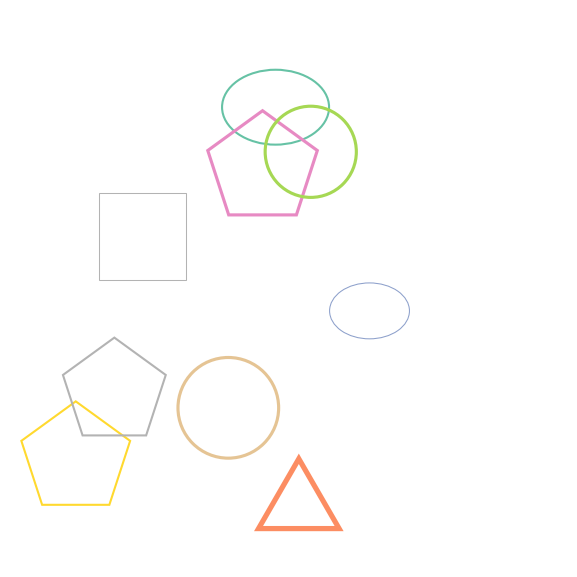[{"shape": "oval", "thickness": 1, "radius": 0.46, "center": [0.477, 0.814]}, {"shape": "triangle", "thickness": 2.5, "radius": 0.4, "center": [0.517, 0.124]}, {"shape": "oval", "thickness": 0.5, "radius": 0.35, "center": [0.64, 0.461]}, {"shape": "pentagon", "thickness": 1.5, "radius": 0.5, "center": [0.455, 0.708]}, {"shape": "circle", "thickness": 1.5, "radius": 0.39, "center": [0.538, 0.736]}, {"shape": "pentagon", "thickness": 1, "radius": 0.5, "center": [0.131, 0.205]}, {"shape": "circle", "thickness": 1.5, "radius": 0.44, "center": [0.395, 0.293]}, {"shape": "square", "thickness": 0.5, "radius": 0.38, "center": [0.247, 0.59]}, {"shape": "pentagon", "thickness": 1, "radius": 0.47, "center": [0.198, 0.321]}]